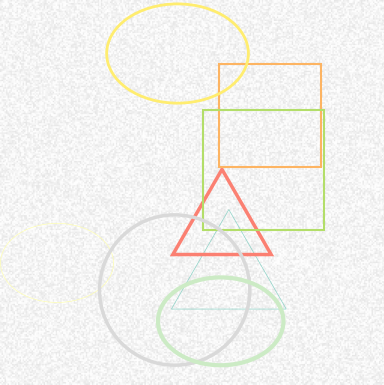[{"shape": "triangle", "thickness": 0.5, "radius": 0.86, "center": [0.594, 0.283]}, {"shape": "oval", "thickness": 0.5, "radius": 0.73, "center": [0.148, 0.317]}, {"shape": "triangle", "thickness": 2.5, "radius": 0.74, "center": [0.577, 0.413]}, {"shape": "square", "thickness": 1.5, "radius": 0.67, "center": [0.701, 0.699]}, {"shape": "square", "thickness": 1.5, "radius": 0.78, "center": [0.684, 0.558]}, {"shape": "circle", "thickness": 2.5, "radius": 0.98, "center": [0.454, 0.247]}, {"shape": "oval", "thickness": 3, "radius": 0.81, "center": [0.573, 0.165]}, {"shape": "oval", "thickness": 2, "radius": 0.92, "center": [0.461, 0.861]}]